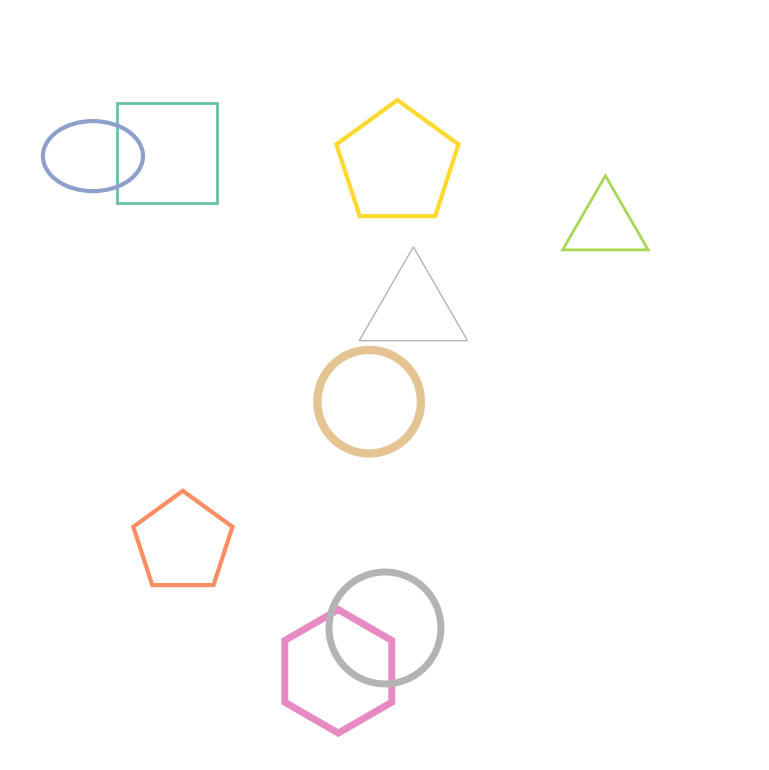[{"shape": "square", "thickness": 1, "radius": 0.32, "center": [0.217, 0.801]}, {"shape": "pentagon", "thickness": 1.5, "radius": 0.34, "center": [0.238, 0.295]}, {"shape": "oval", "thickness": 1.5, "radius": 0.32, "center": [0.121, 0.797]}, {"shape": "hexagon", "thickness": 2.5, "radius": 0.4, "center": [0.439, 0.128]}, {"shape": "triangle", "thickness": 1, "radius": 0.32, "center": [0.786, 0.708]}, {"shape": "pentagon", "thickness": 1.5, "radius": 0.42, "center": [0.516, 0.787]}, {"shape": "circle", "thickness": 3, "radius": 0.34, "center": [0.479, 0.478]}, {"shape": "circle", "thickness": 2.5, "radius": 0.36, "center": [0.5, 0.184]}, {"shape": "triangle", "thickness": 0.5, "radius": 0.41, "center": [0.537, 0.598]}]